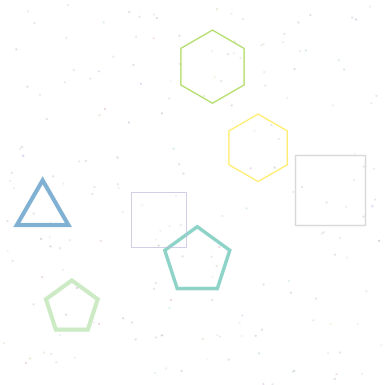[{"shape": "pentagon", "thickness": 2.5, "radius": 0.44, "center": [0.512, 0.322]}, {"shape": "square", "thickness": 0.5, "radius": 0.36, "center": [0.412, 0.431]}, {"shape": "triangle", "thickness": 3, "radius": 0.39, "center": [0.111, 0.454]}, {"shape": "hexagon", "thickness": 1, "radius": 0.47, "center": [0.552, 0.827]}, {"shape": "square", "thickness": 1, "radius": 0.45, "center": [0.857, 0.507]}, {"shape": "pentagon", "thickness": 3, "radius": 0.35, "center": [0.187, 0.201]}, {"shape": "hexagon", "thickness": 1, "radius": 0.44, "center": [0.67, 0.616]}]